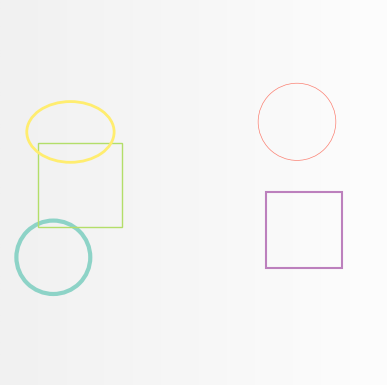[{"shape": "circle", "thickness": 3, "radius": 0.48, "center": [0.138, 0.332]}, {"shape": "circle", "thickness": 0.5, "radius": 0.5, "center": [0.766, 0.684]}, {"shape": "square", "thickness": 1, "radius": 0.54, "center": [0.206, 0.52]}, {"shape": "square", "thickness": 1.5, "radius": 0.49, "center": [0.784, 0.403]}, {"shape": "oval", "thickness": 2, "radius": 0.56, "center": [0.182, 0.657]}]